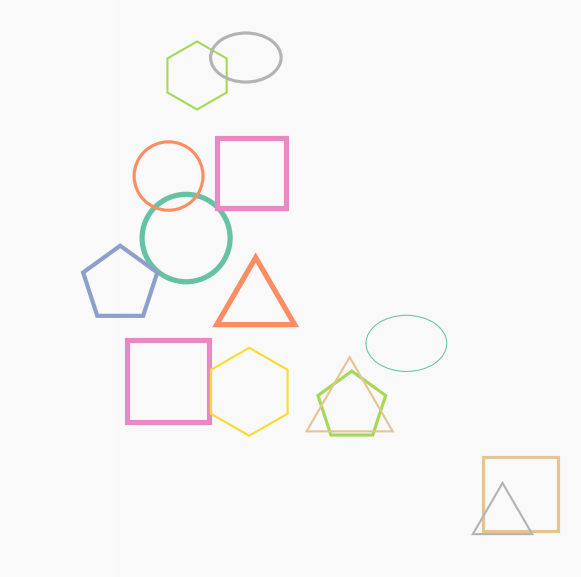[{"shape": "oval", "thickness": 0.5, "radius": 0.35, "center": [0.699, 0.405]}, {"shape": "circle", "thickness": 2.5, "radius": 0.38, "center": [0.32, 0.587]}, {"shape": "circle", "thickness": 1.5, "radius": 0.3, "center": [0.29, 0.694]}, {"shape": "triangle", "thickness": 2.5, "radius": 0.39, "center": [0.44, 0.476]}, {"shape": "pentagon", "thickness": 2, "radius": 0.34, "center": [0.207, 0.507]}, {"shape": "square", "thickness": 2.5, "radius": 0.36, "center": [0.289, 0.34]}, {"shape": "square", "thickness": 2.5, "radius": 0.3, "center": [0.433, 0.699]}, {"shape": "pentagon", "thickness": 1.5, "radius": 0.31, "center": [0.605, 0.295]}, {"shape": "hexagon", "thickness": 1, "radius": 0.29, "center": [0.339, 0.868]}, {"shape": "hexagon", "thickness": 1, "radius": 0.38, "center": [0.429, 0.321]}, {"shape": "triangle", "thickness": 1, "radius": 0.43, "center": [0.602, 0.295]}, {"shape": "square", "thickness": 1.5, "radius": 0.32, "center": [0.895, 0.143]}, {"shape": "triangle", "thickness": 1, "radius": 0.29, "center": [0.865, 0.104]}, {"shape": "oval", "thickness": 1.5, "radius": 0.3, "center": [0.423, 0.9]}]